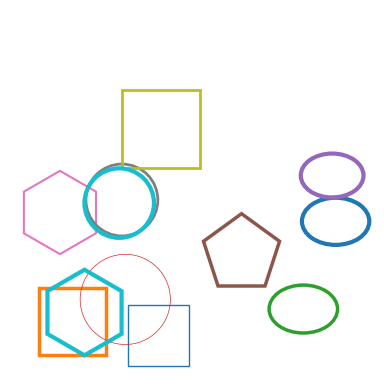[{"shape": "oval", "thickness": 3, "radius": 0.44, "center": [0.872, 0.425]}, {"shape": "square", "thickness": 1, "radius": 0.4, "center": [0.411, 0.129]}, {"shape": "square", "thickness": 2.5, "radius": 0.44, "center": [0.189, 0.165]}, {"shape": "oval", "thickness": 2.5, "radius": 0.44, "center": [0.788, 0.197]}, {"shape": "circle", "thickness": 0.5, "radius": 0.59, "center": [0.325, 0.222]}, {"shape": "oval", "thickness": 3, "radius": 0.41, "center": [0.863, 0.544]}, {"shape": "pentagon", "thickness": 2.5, "radius": 0.52, "center": [0.627, 0.341]}, {"shape": "hexagon", "thickness": 1.5, "radius": 0.54, "center": [0.156, 0.448]}, {"shape": "circle", "thickness": 2, "radius": 0.47, "center": [0.317, 0.481]}, {"shape": "square", "thickness": 2, "radius": 0.5, "center": [0.418, 0.665]}, {"shape": "hexagon", "thickness": 3, "radius": 0.56, "center": [0.22, 0.188]}, {"shape": "circle", "thickness": 3, "radius": 0.45, "center": [0.31, 0.473]}]